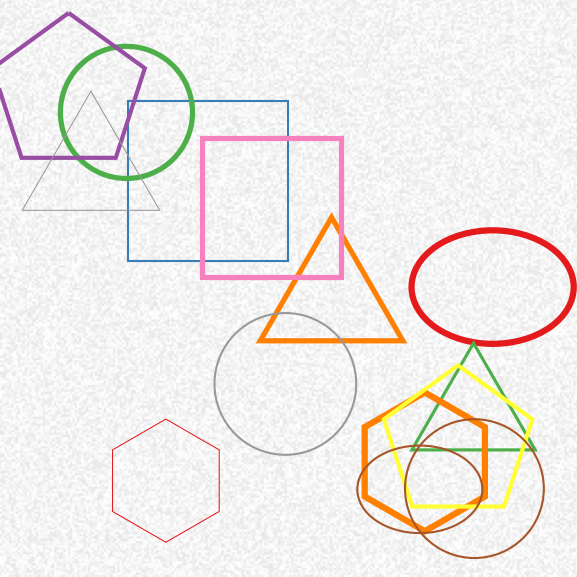[{"shape": "hexagon", "thickness": 0.5, "radius": 0.53, "center": [0.287, 0.167]}, {"shape": "oval", "thickness": 3, "radius": 0.7, "center": [0.853, 0.502]}, {"shape": "square", "thickness": 1, "radius": 0.69, "center": [0.36, 0.686]}, {"shape": "circle", "thickness": 2.5, "radius": 0.57, "center": [0.219, 0.805]}, {"shape": "triangle", "thickness": 1.5, "radius": 0.62, "center": [0.82, 0.282]}, {"shape": "pentagon", "thickness": 2, "radius": 0.69, "center": [0.119, 0.838]}, {"shape": "triangle", "thickness": 2.5, "radius": 0.71, "center": [0.574, 0.48]}, {"shape": "hexagon", "thickness": 3, "radius": 0.6, "center": [0.736, 0.199]}, {"shape": "pentagon", "thickness": 2, "radius": 0.68, "center": [0.793, 0.231]}, {"shape": "circle", "thickness": 1, "radius": 0.6, "center": [0.822, 0.153]}, {"shape": "oval", "thickness": 1, "radius": 0.54, "center": [0.727, 0.152]}, {"shape": "square", "thickness": 2.5, "radius": 0.6, "center": [0.47, 0.64]}, {"shape": "triangle", "thickness": 0.5, "radius": 0.69, "center": [0.157, 0.704]}, {"shape": "circle", "thickness": 1, "radius": 0.61, "center": [0.494, 0.334]}]